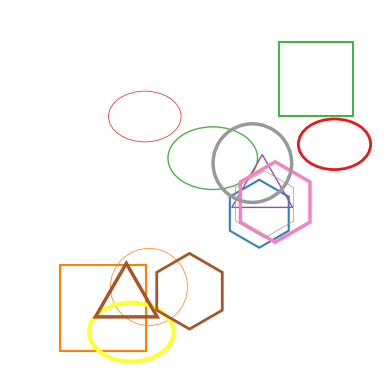[{"shape": "oval", "thickness": 2, "radius": 0.47, "center": [0.869, 0.625]}, {"shape": "oval", "thickness": 0.5, "radius": 0.47, "center": [0.376, 0.697]}, {"shape": "hexagon", "thickness": 1.5, "radius": 0.44, "center": [0.673, 0.445]}, {"shape": "oval", "thickness": 1, "radius": 0.58, "center": [0.553, 0.589]}, {"shape": "square", "thickness": 1.5, "radius": 0.48, "center": [0.821, 0.795]}, {"shape": "triangle", "thickness": 1, "radius": 0.46, "center": [0.681, 0.507]}, {"shape": "circle", "thickness": 0.5, "radius": 0.5, "center": [0.387, 0.255]}, {"shape": "square", "thickness": 1.5, "radius": 0.56, "center": [0.268, 0.201]}, {"shape": "oval", "thickness": 3, "radius": 0.55, "center": [0.341, 0.137]}, {"shape": "triangle", "thickness": 2.5, "radius": 0.46, "center": [0.328, 0.223]}, {"shape": "hexagon", "thickness": 2, "radius": 0.49, "center": [0.492, 0.244]}, {"shape": "hexagon", "thickness": 2.5, "radius": 0.52, "center": [0.715, 0.475]}, {"shape": "circle", "thickness": 2.5, "radius": 0.51, "center": [0.655, 0.576]}, {"shape": "hexagon", "thickness": 0.5, "radius": 0.44, "center": [0.687, 0.469]}]